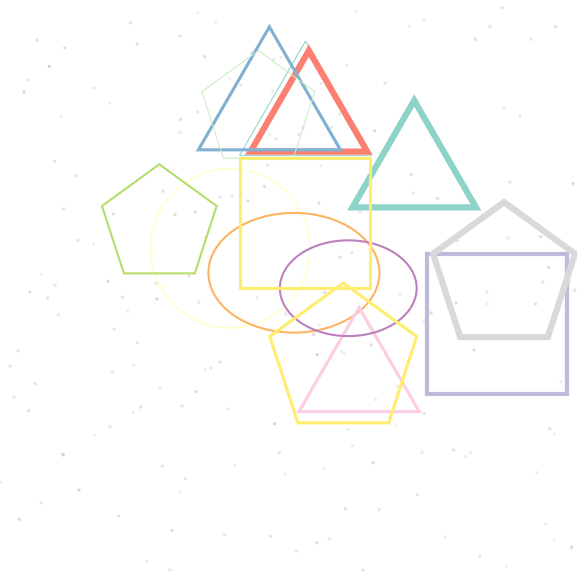[{"shape": "triangle", "thickness": 3, "radius": 0.62, "center": [0.717, 0.702]}, {"shape": "triangle", "thickness": 0.5, "radius": 0.66, "center": [0.529, 0.796]}, {"shape": "circle", "thickness": 0.5, "radius": 0.69, "center": [0.399, 0.569]}, {"shape": "square", "thickness": 2, "radius": 0.61, "center": [0.861, 0.438]}, {"shape": "triangle", "thickness": 3, "radius": 0.58, "center": [0.535, 0.795]}, {"shape": "triangle", "thickness": 1.5, "radius": 0.71, "center": [0.466, 0.811]}, {"shape": "oval", "thickness": 1, "radius": 0.74, "center": [0.509, 0.527]}, {"shape": "pentagon", "thickness": 1, "radius": 0.52, "center": [0.276, 0.61]}, {"shape": "triangle", "thickness": 1.5, "radius": 0.6, "center": [0.622, 0.347]}, {"shape": "pentagon", "thickness": 3, "radius": 0.65, "center": [0.873, 0.52]}, {"shape": "oval", "thickness": 1, "radius": 0.59, "center": [0.603, 0.5]}, {"shape": "pentagon", "thickness": 0.5, "radius": 0.51, "center": [0.447, 0.809]}, {"shape": "pentagon", "thickness": 1.5, "radius": 0.67, "center": [0.594, 0.375]}, {"shape": "square", "thickness": 1.5, "radius": 0.56, "center": [0.528, 0.613]}]